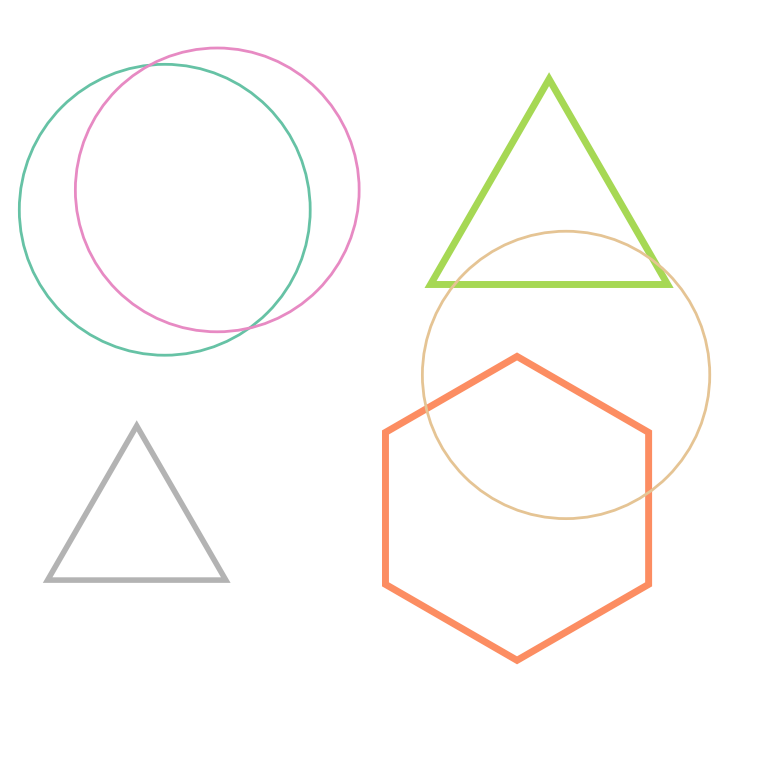[{"shape": "circle", "thickness": 1, "radius": 0.94, "center": [0.214, 0.728]}, {"shape": "hexagon", "thickness": 2.5, "radius": 0.99, "center": [0.671, 0.34]}, {"shape": "circle", "thickness": 1, "radius": 0.92, "center": [0.282, 0.753]}, {"shape": "triangle", "thickness": 2.5, "radius": 0.89, "center": [0.713, 0.719]}, {"shape": "circle", "thickness": 1, "radius": 0.93, "center": [0.735, 0.513]}, {"shape": "triangle", "thickness": 2, "radius": 0.67, "center": [0.178, 0.313]}]